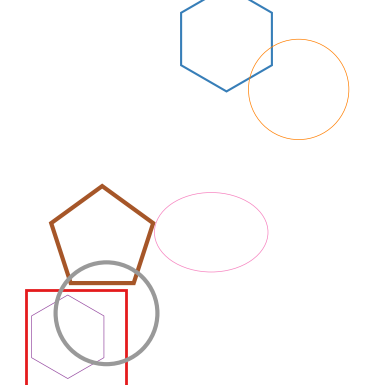[{"shape": "square", "thickness": 2, "radius": 0.65, "center": [0.197, 0.117]}, {"shape": "hexagon", "thickness": 1.5, "radius": 0.68, "center": [0.588, 0.899]}, {"shape": "hexagon", "thickness": 0.5, "radius": 0.54, "center": [0.176, 0.125]}, {"shape": "circle", "thickness": 0.5, "radius": 0.65, "center": [0.776, 0.768]}, {"shape": "pentagon", "thickness": 3, "radius": 0.7, "center": [0.265, 0.377]}, {"shape": "oval", "thickness": 0.5, "radius": 0.74, "center": [0.549, 0.397]}, {"shape": "circle", "thickness": 3, "radius": 0.66, "center": [0.277, 0.186]}]